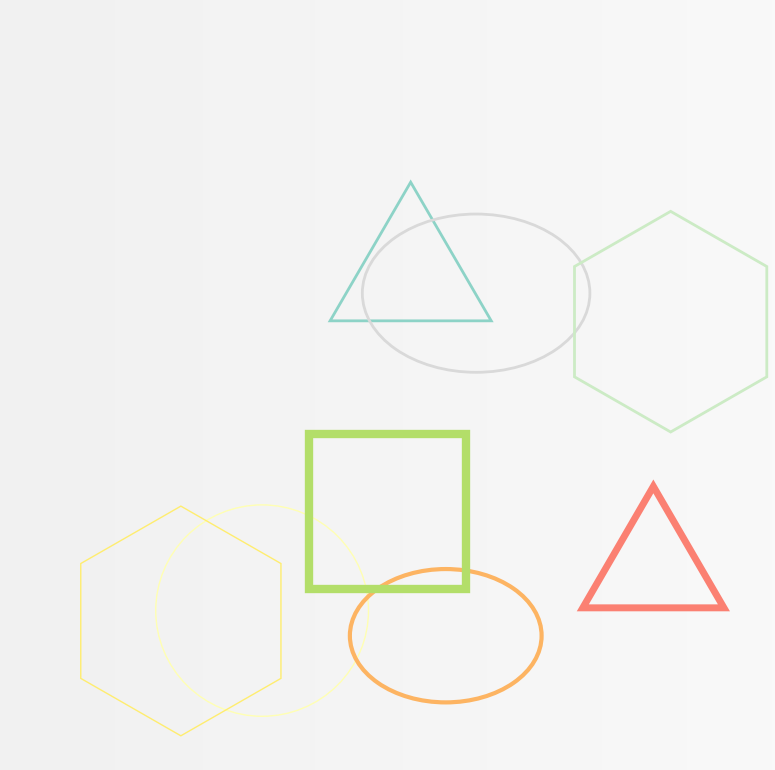[{"shape": "triangle", "thickness": 1, "radius": 0.6, "center": [0.53, 0.643]}, {"shape": "circle", "thickness": 0.5, "radius": 0.69, "center": [0.338, 0.207]}, {"shape": "triangle", "thickness": 2.5, "radius": 0.53, "center": [0.843, 0.263]}, {"shape": "oval", "thickness": 1.5, "radius": 0.62, "center": [0.575, 0.174]}, {"shape": "square", "thickness": 3, "radius": 0.51, "center": [0.5, 0.336]}, {"shape": "oval", "thickness": 1, "radius": 0.73, "center": [0.614, 0.619]}, {"shape": "hexagon", "thickness": 1, "radius": 0.72, "center": [0.865, 0.582]}, {"shape": "hexagon", "thickness": 0.5, "radius": 0.75, "center": [0.233, 0.194]}]